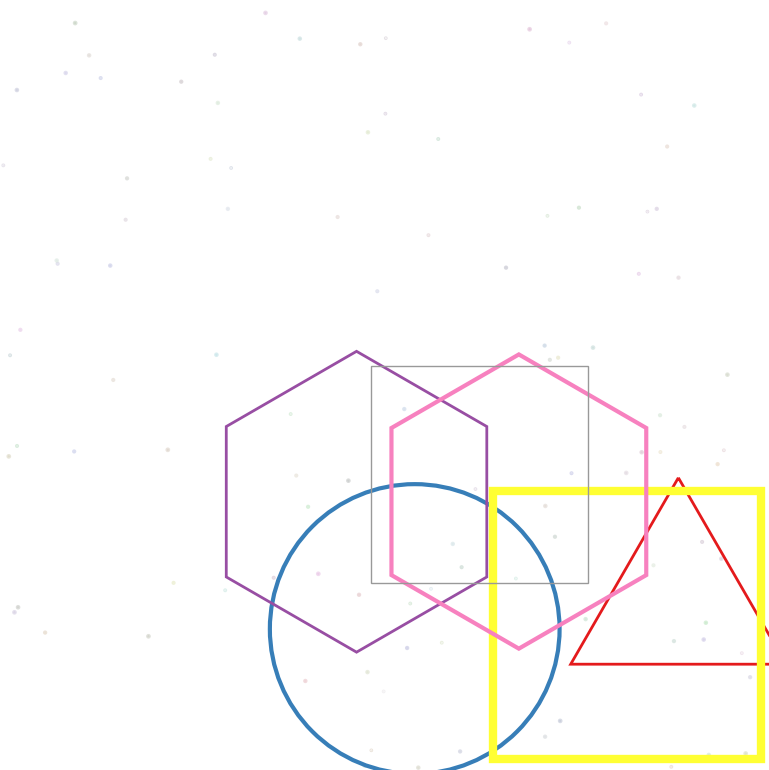[{"shape": "triangle", "thickness": 1, "radius": 0.81, "center": [0.881, 0.218]}, {"shape": "circle", "thickness": 1.5, "radius": 0.94, "center": [0.539, 0.183]}, {"shape": "hexagon", "thickness": 1, "radius": 0.98, "center": [0.463, 0.348]}, {"shape": "square", "thickness": 3, "radius": 0.87, "center": [0.815, 0.189]}, {"shape": "hexagon", "thickness": 1.5, "radius": 0.96, "center": [0.674, 0.349]}, {"shape": "square", "thickness": 0.5, "radius": 0.7, "center": [0.622, 0.384]}]